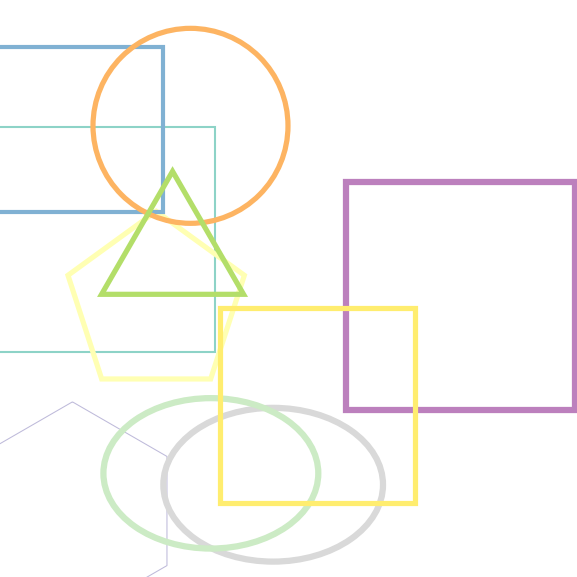[{"shape": "square", "thickness": 1, "radius": 0.97, "center": [0.177, 0.585]}, {"shape": "pentagon", "thickness": 2.5, "radius": 0.8, "center": [0.27, 0.473]}, {"shape": "hexagon", "thickness": 0.5, "radius": 0.95, "center": [0.125, 0.114]}, {"shape": "square", "thickness": 2, "radius": 0.71, "center": [0.141, 0.775]}, {"shape": "circle", "thickness": 2.5, "radius": 0.84, "center": [0.33, 0.781]}, {"shape": "triangle", "thickness": 2.5, "radius": 0.71, "center": [0.299, 0.56]}, {"shape": "oval", "thickness": 3, "radius": 0.95, "center": [0.473, 0.16]}, {"shape": "square", "thickness": 3, "radius": 0.99, "center": [0.797, 0.486]}, {"shape": "oval", "thickness": 3, "radius": 0.93, "center": [0.365, 0.179]}, {"shape": "square", "thickness": 2.5, "radius": 0.84, "center": [0.55, 0.297]}]